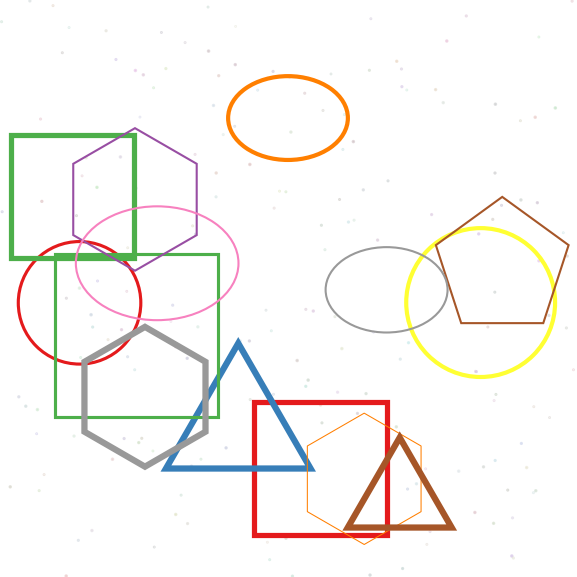[{"shape": "circle", "thickness": 1.5, "radius": 0.53, "center": [0.138, 0.475]}, {"shape": "square", "thickness": 2.5, "radius": 0.57, "center": [0.555, 0.188]}, {"shape": "triangle", "thickness": 3, "radius": 0.72, "center": [0.413, 0.26]}, {"shape": "square", "thickness": 2.5, "radius": 0.53, "center": [0.125, 0.659]}, {"shape": "square", "thickness": 1.5, "radius": 0.7, "center": [0.236, 0.418]}, {"shape": "hexagon", "thickness": 1, "radius": 0.62, "center": [0.234, 0.654]}, {"shape": "hexagon", "thickness": 0.5, "radius": 0.57, "center": [0.631, 0.17]}, {"shape": "oval", "thickness": 2, "radius": 0.52, "center": [0.499, 0.795]}, {"shape": "circle", "thickness": 2, "radius": 0.64, "center": [0.832, 0.475]}, {"shape": "triangle", "thickness": 3, "radius": 0.52, "center": [0.692, 0.138]}, {"shape": "pentagon", "thickness": 1, "radius": 0.6, "center": [0.87, 0.537]}, {"shape": "oval", "thickness": 1, "radius": 0.7, "center": [0.272, 0.543]}, {"shape": "hexagon", "thickness": 3, "radius": 0.61, "center": [0.251, 0.312]}, {"shape": "oval", "thickness": 1, "radius": 0.53, "center": [0.669, 0.497]}]